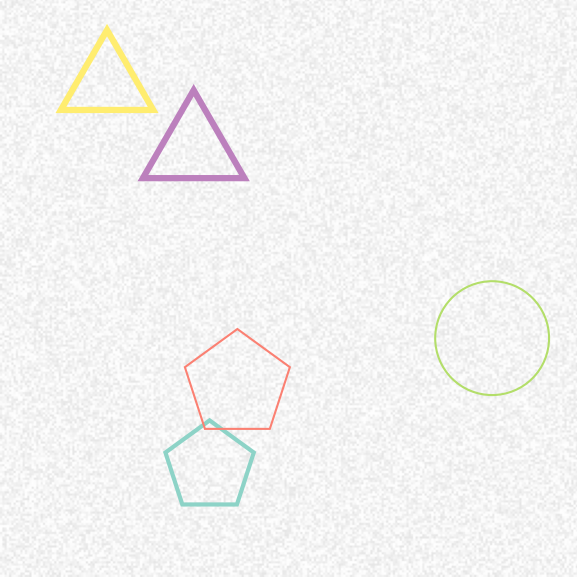[{"shape": "pentagon", "thickness": 2, "radius": 0.4, "center": [0.363, 0.191]}, {"shape": "pentagon", "thickness": 1, "radius": 0.48, "center": [0.411, 0.334]}, {"shape": "circle", "thickness": 1, "radius": 0.49, "center": [0.852, 0.414]}, {"shape": "triangle", "thickness": 3, "radius": 0.51, "center": [0.335, 0.741]}, {"shape": "triangle", "thickness": 3, "radius": 0.46, "center": [0.185, 0.855]}]